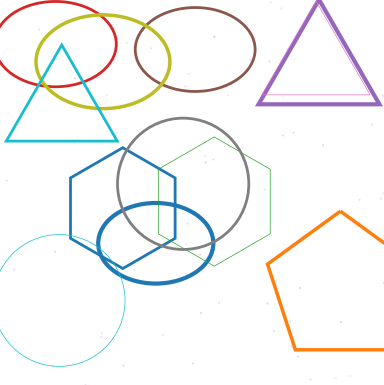[{"shape": "oval", "thickness": 3, "radius": 0.75, "center": [0.405, 0.368]}, {"shape": "hexagon", "thickness": 2, "radius": 0.78, "center": [0.319, 0.459]}, {"shape": "pentagon", "thickness": 2.5, "radius": 0.99, "center": [0.884, 0.252]}, {"shape": "hexagon", "thickness": 0.5, "radius": 0.84, "center": [0.557, 0.476]}, {"shape": "oval", "thickness": 2, "radius": 0.79, "center": [0.144, 0.885]}, {"shape": "triangle", "thickness": 3, "radius": 0.91, "center": [0.829, 0.82]}, {"shape": "oval", "thickness": 2, "radius": 0.78, "center": [0.507, 0.871]}, {"shape": "triangle", "thickness": 0.5, "radius": 0.81, "center": [0.821, 0.835]}, {"shape": "circle", "thickness": 2, "radius": 0.85, "center": [0.476, 0.523]}, {"shape": "oval", "thickness": 2.5, "radius": 0.87, "center": [0.267, 0.84]}, {"shape": "triangle", "thickness": 2, "radius": 0.83, "center": [0.16, 0.717]}, {"shape": "circle", "thickness": 0.5, "radius": 0.86, "center": [0.154, 0.22]}]